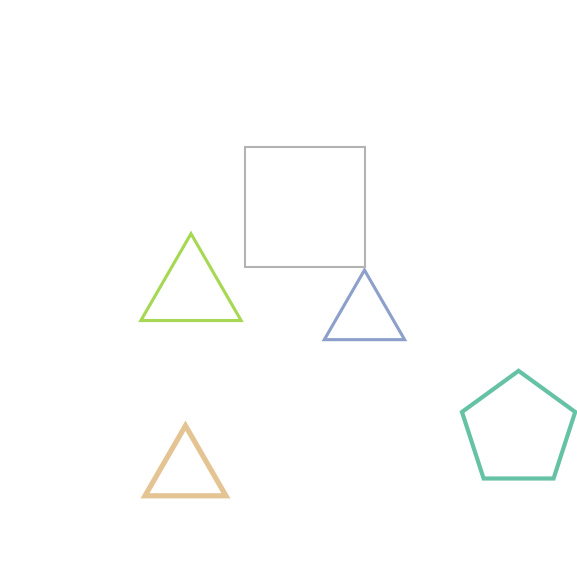[{"shape": "pentagon", "thickness": 2, "radius": 0.52, "center": [0.898, 0.254]}, {"shape": "triangle", "thickness": 1.5, "radius": 0.4, "center": [0.631, 0.451]}, {"shape": "triangle", "thickness": 1.5, "radius": 0.5, "center": [0.331, 0.494]}, {"shape": "triangle", "thickness": 2.5, "radius": 0.4, "center": [0.321, 0.181]}, {"shape": "square", "thickness": 1, "radius": 0.52, "center": [0.529, 0.64]}]